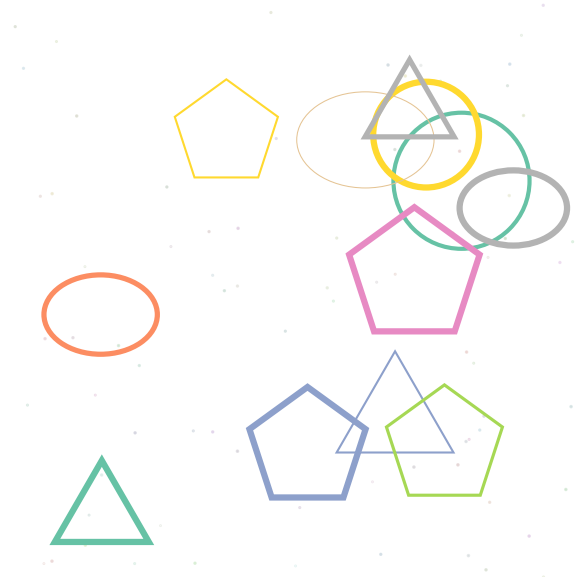[{"shape": "circle", "thickness": 2, "radius": 0.59, "center": [0.799, 0.686]}, {"shape": "triangle", "thickness": 3, "radius": 0.47, "center": [0.176, 0.108]}, {"shape": "oval", "thickness": 2.5, "radius": 0.49, "center": [0.174, 0.454]}, {"shape": "triangle", "thickness": 1, "radius": 0.58, "center": [0.684, 0.274]}, {"shape": "pentagon", "thickness": 3, "radius": 0.53, "center": [0.533, 0.223]}, {"shape": "pentagon", "thickness": 3, "radius": 0.59, "center": [0.718, 0.521]}, {"shape": "pentagon", "thickness": 1.5, "radius": 0.53, "center": [0.77, 0.227]}, {"shape": "circle", "thickness": 3, "radius": 0.46, "center": [0.738, 0.766]}, {"shape": "pentagon", "thickness": 1, "radius": 0.47, "center": [0.392, 0.768]}, {"shape": "oval", "thickness": 0.5, "radius": 0.59, "center": [0.633, 0.757]}, {"shape": "oval", "thickness": 3, "radius": 0.47, "center": [0.889, 0.639]}, {"shape": "triangle", "thickness": 2.5, "radius": 0.45, "center": [0.709, 0.807]}]